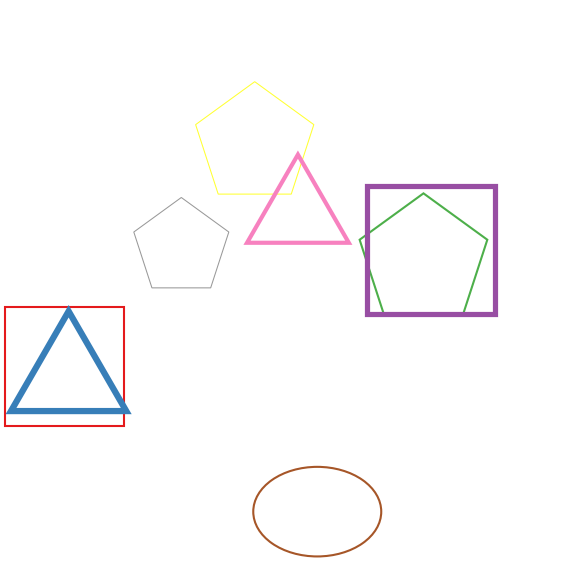[{"shape": "square", "thickness": 1, "radius": 0.51, "center": [0.112, 0.365]}, {"shape": "triangle", "thickness": 3, "radius": 0.58, "center": [0.119, 0.345]}, {"shape": "pentagon", "thickness": 1, "radius": 0.58, "center": [0.733, 0.548]}, {"shape": "square", "thickness": 2.5, "radius": 0.55, "center": [0.747, 0.566]}, {"shape": "pentagon", "thickness": 0.5, "radius": 0.54, "center": [0.441, 0.75]}, {"shape": "oval", "thickness": 1, "radius": 0.55, "center": [0.549, 0.113]}, {"shape": "triangle", "thickness": 2, "radius": 0.51, "center": [0.516, 0.63]}, {"shape": "pentagon", "thickness": 0.5, "radius": 0.43, "center": [0.314, 0.571]}]